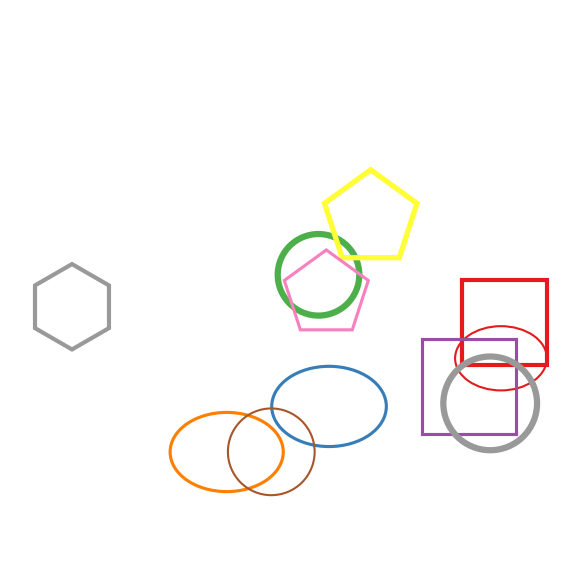[{"shape": "oval", "thickness": 1, "radius": 0.4, "center": [0.867, 0.379]}, {"shape": "square", "thickness": 2, "radius": 0.37, "center": [0.874, 0.44]}, {"shape": "oval", "thickness": 1.5, "radius": 0.5, "center": [0.57, 0.295]}, {"shape": "circle", "thickness": 3, "radius": 0.35, "center": [0.552, 0.523]}, {"shape": "square", "thickness": 1.5, "radius": 0.41, "center": [0.812, 0.33]}, {"shape": "oval", "thickness": 1.5, "radius": 0.49, "center": [0.393, 0.216]}, {"shape": "pentagon", "thickness": 2.5, "radius": 0.42, "center": [0.642, 0.621]}, {"shape": "circle", "thickness": 1, "radius": 0.38, "center": [0.47, 0.217]}, {"shape": "pentagon", "thickness": 1.5, "radius": 0.38, "center": [0.565, 0.49]}, {"shape": "hexagon", "thickness": 2, "radius": 0.37, "center": [0.125, 0.468]}, {"shape": "circle", "thickness": 3, "radius": 0.41, "center": [0.849, 0.301]}]